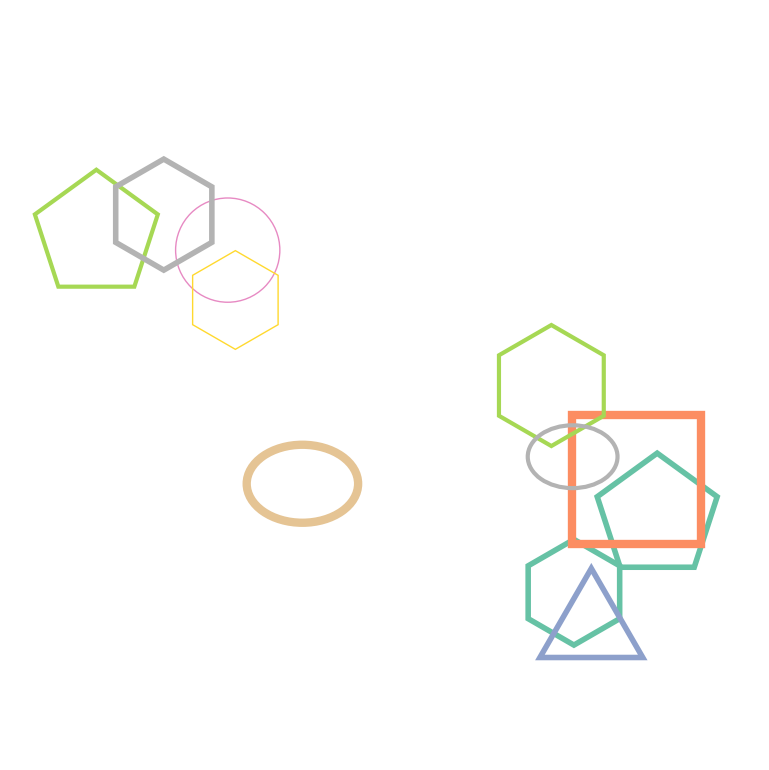[{"shape": "hexagon", "thickness": 2, "radius": 0.34, "center": [0.745, 0.231]}, {"shape": "pentagon", "thickness": 2, "radius": 0.41, "center": [0.853, 0.33]}, {"shape": "square", "thickness": 3, "radius": 0.42, "center": [0.826, 0.377]}, {"shape": "triangle", "thickness": 2, "radius": 0.39, "center": [0.768, 0.185]}, {"shape": "circle", "thickness": 0.5, "radius": 0.34, "center": [0.296, 0.675]}, {"shape": "hexagon", "thickness": 1.5, "radius": 0.39, "center": [0.716, 0.499]}, {"shape": "pentagon", "thickness": 1.5, "radius": 0.42, "center": [0.125, 0.696]}, {"shape": "hexagon", "thickness": 0.5, "radius": 0.32, "center": [0.306, 0.61]}, {"shape": "oval", "thickness": 3, "radius": 0.36, "center": [0.393, 0.372]}, {"shape": "oval", "thickness": 1.5, "radius": 0.29, "center": [0.744, 0.407]}, {"shape": "hexagon", "thickness": 2, "radius": 0.36, "center": [0.213, 0.721]}]